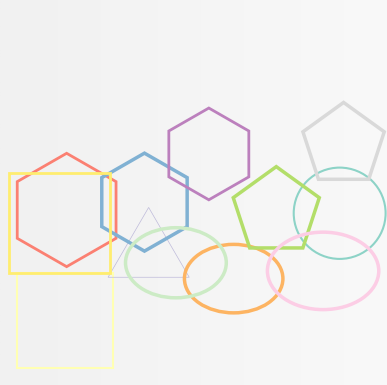[{"shape": "circle", "thickness": 1.5, "radius": 0.59, "center": [0.877, 0.446]}, {"shape": "square", "thickness": 1.5, "radius": 0.62, "center": [0.167, 0.168]}, {"shape": "triangle", "thickness": 0.5, "radius": 0.6, "center": [0.384, 0.34]}, {"shape": "hexagon", "thickness": 2, "radius": 0.74, "center": [0.172, 0.455]}, {"shape": "hexagon", "thickness": 2.5, "radius": 0.64, "center": [0.373, 0.475]}, {"shape": "oval", "thickness": 2.5, "radius": 0.64, "center": [0.603, 0.276]}, {"shape": "pentagon", "thickness": 2.5, "radius": 0.58, "center": [0.713, 0.45]}, {"shape": "oval", "thickness": 2.5, "radius": 0.72, "center": [0.834, 0.296]}, {"shape": "pentagon", "thickness": 2.5, "radius": 0.55, "center": [0.887, 0.624]}, {"shape": "hexagon", "thickness": 2, "radius": 0.6, "center": [0.539, 0.6]}, {"shape": "oval", "thickness": 2.5, "radius": 0.65, "center": [0.454, 0.318]}, {"shape": "square", "thickness": 2, "radius": 0.65, "center": [0.153, 0.42]}]